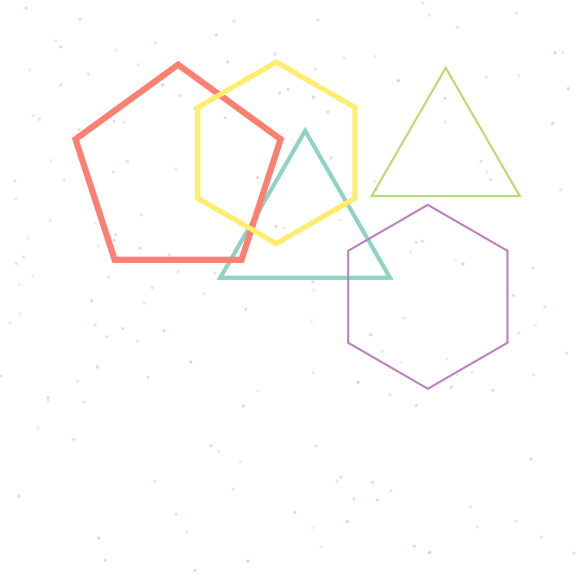[{"shape": "triangle", "thickness": 2, "radius": 0.85, "center": [0.528, 0.603]}, {"shape": "pentagon", "thickness": 3, "radius": 0.93, "center": [0.308, 0.7]}, {"shape": "triangle", "thickness": 1, "radius": 0.74, "center": [0.772, 0.734]}, {"shape": "hexagon", "thickness": 1, "radius": 0.8, "center": [0.741, 0.485]}, {"shape": "hexagon", "thickness": 2.5, "radius": 0.79, "center": [0.479, 0.734]}]